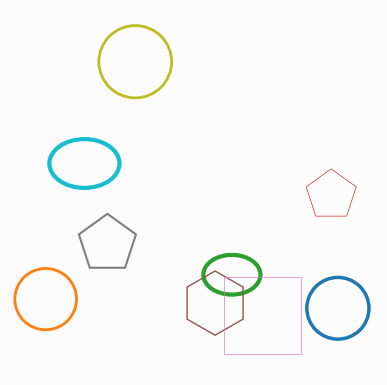[{"shape": "circle", "thickness": 2.5, "radius": 0.4, "center": [0.872, 0.199]}, {"shape": "circle", "thickness": 2, "radius": 0.4, "center": [0.118, 0.223]}, {"shape": "oval", "thickness": 3, "radius": 0.37, "center": [0.598, 0.286]}, {"shape": "pentagon", "thickness": 0.5, "radius": 0.34, "center": [0.855, 0.494]}, {"shape": "hexagon", "thickness": 1, "radius": 0.42, "center": [0.555, 0.213]}, {"shape": "square", "thickness": 0.5, "radius": 0.5, "center": [0.677, 0.181]}, {"shape": "pentagon", "thickness": 1.5, "radius": 0.39, "center": [0.277, 0.367]}, {"shape": "circle", "thickness": 2, "radius": 0.47, "center": [0.349, 0.84]}, {"shape": "oval", "thickness": 3, "radius": 0.45, "center": [0.218, 0.575]}]